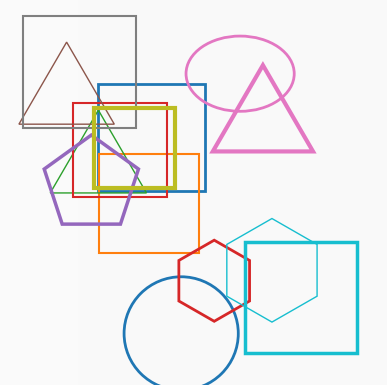[{"shape": "square", "thickness": 2, "radius": 0.69, "center": [0.391, 0.643]}, {"shape": "circle", "thickness": 2, "radius": 0.74, "center": [0.468, 0.134]}, {"shape": "square", "thickness": 1.5, "radius": 0.65, "center": [0.385, 0.472]}, {"shape": "triangle", "thickness": 1, "radius": 0.72, "center": [0.254, 0.571]}, {"shape": "square", "thickness": 1.5, "radius": 0.61, "center": [0.31, 0.611]}, {"shape": "hexagon", "thickness": 2, "radius": 0.53, "center": [0.553, 0.271]}, {"shape": "pentagon", "thickness": 2.5, "radius": 0.64, "center": [0.236, 0.521]}, {"shape": "triangle", "thickness": 1, "radius": 0.71, "center": [0.172, 0.748]}, {"shape": "triangle", "thickness": 3, "radius": 0.75, "center": [0.678, 0.681]}, {"shape": "oval", "thickness": 2, "radius": 0.7, "center": [0.62, 0.809]}, {"shape": "square", "thickness": 1.5, "radius": 0.73, "center": [0.206, 0.812]}, {"shape": "square", "thickness": 3, "radius": 0.52, "center": [0.347, 0.616]}, {"shape": "hexagon", "thickness": 1, "radius": 0.67, "center": [0.702, 0.298]}, {"shape": "square", "thickness": 2.5, "radius": 0.72, "center": [0.776, 0.228]}]